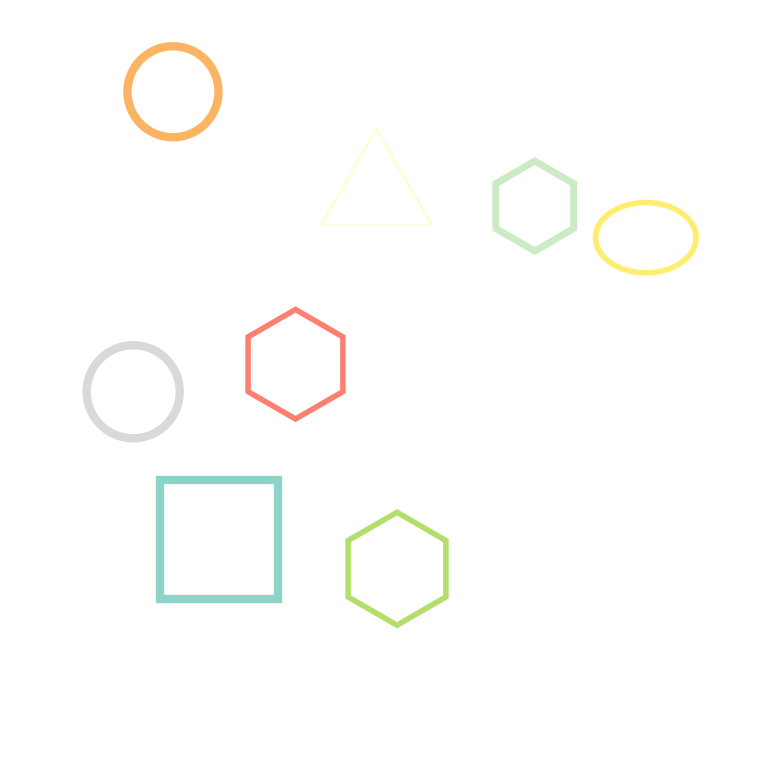[{"shape": "square", "thickness": 3, "radius": 0.38, "center": [0.285, 0.299]}, {"shape": "triangle", "thickness": 0.5, "radius": 0.42, "center": [0.489, 0.749]}, {"shape": "hexagon", "thickness": 2, "radius": 0.36, "center": [0.384, 0.527]}, {"shape": "circle", "thickness": 3, "radius": 0.3, "center": [0.225, 0.881]}, {"shape": "hexagon", "thickness": 2, "radius": 0.37, "center": [0.516, 0.261]}, {"shape": "circle", "thickness": 3, "radius": 0.3, "center": [0.173, 0.491]}, {"shape": "hexagon", "thickness": 2.5, "radius": 0.29, "center": [0.694, 0.732]}, {"shape": "oval", "thickness": 2, "radius": 0.33, "center": [0.839, 0.691]}]